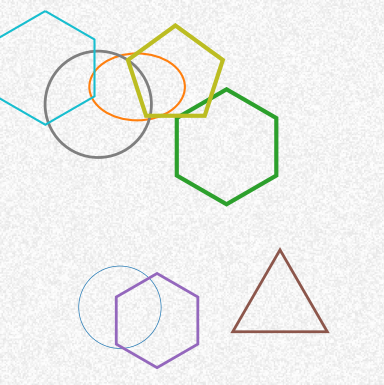[{"shape": "circle", "thickness": 0.5, "radius": 0.54, "center": [0.312, 0.202]}, {"shape": "oval", "thickness": 1.5, "radius": 0.62, "center": [0.356, 0.774]}, {"shape": "hexagon", "thickness": 3, "radius": 0.75, "center": [0.588, 0.619]}, {"shape": "hexagon", "thickness": 2, "radius": 0.61, "center": [0.408, 0.167]}, {"shape": "triangle", "thickness": 2, "radius": 0.71, "center": [0.727, 0.209]}, {"shape": "circle", "thickness": 2, "radius": 0.69, "center": [0.255, 0.729]}, {"shape": "pentagon", "thickness": 3, "radius": 0.65, "center": [0.456, 0.804]}, {"shape": "hexagon", "thickness": 1.5, "radius": 0.74, "center": [0.118, 0.824]}]